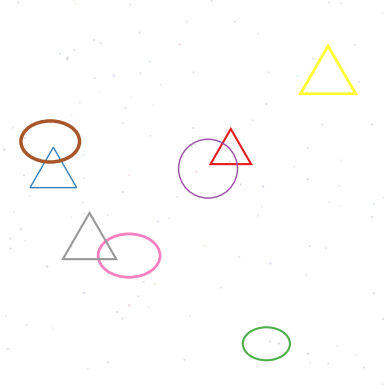[{"shape": "triangle", "thickness": 1.5, "radius": 0.3, "center": [0.599, 0.604]}, {"shape": "triangle", "thickness": 1, "radius": 0.35, "center": [0.139, 0.548]}, {"shape": "oval", "thickness": 1.5, "radius": 0.31, "center": [0.692, 0.107]}, {"shape": "circle", "thickness": 1, "radius": 0.38, "center": [0.54, 0.562]}, {"shape": "triangle", "thickness": 2, "radius": 0.41, "center": [0.852, 0.798]}, {"shape": "oval", "thickness": 2.5, "radius": 0.38, "center": [0.13, 0.633]}, {"shape": "oval", "thickness": 2, "radius": 0.4, "center": [0.335, 0.336]}, {"shape": "triangle", "thickness": 1.5, "radius": 0.4, "center": [0.233, 0.367]}]